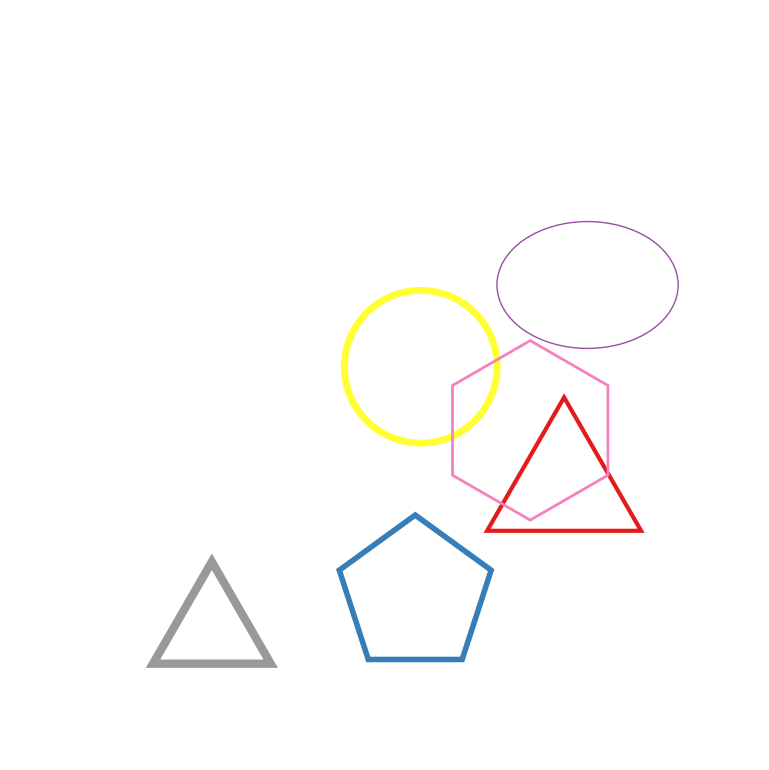[{"shape": "triangle", "thickness": 1.5, "radius": 0.58, "center": [0.733, 0.368]}, {"shape": "pentagon", "thickness": 2, "radius": 0.52, "center": [0.539, 0.227]}, {"shape": "oval", "thickness": 0.5, "radius": 0.59, "center": [0.763, 0.63]}, {"shape": "circle", "thickness": 2.5, "radius": 0.5, "center": [0.546, 0.524]}, {"shape": "hexagon", "thickness": 1, "radius": 0.58, "center": [0.689, 0.441]}, {"shape": "triangle", "thickness": 3, "radius": 0.44, "center": [0.275, 0.182]}]